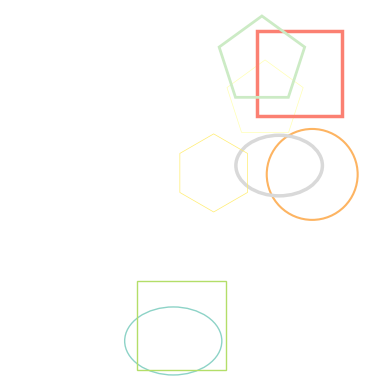[{"shape": "oval", "thickness": 1, "radius": 0.63, "center": [0.45, 0.114]}, {"shape": "pentagon", "thickness": 0.5, "radius": 0.52, "center": [0.689, 0.74]}, {"shape": "square", "thickness": 2.5, "radius": 0.55, "center": [0.778, 0.809]}, {"shape": "circle", "thickness": 1.5, "radius": 0.59, "center": [0.811, 0.547]}, {"shape": "square", "thickness": 1, "radius": 0.58, "center": [0.471, 0.155]}, {"shape": "oval", "thickness": 2.5, "radius": 0.56, "center": [0.725, 0.57]}, {"shape": "pentagon", "thickness": 2, "radius": 0.58, "center": [0.68, 0.842]}, {"shape": "hexagon", "thickness": 0.5, "radius": 0.51, "center": [0.555, 0.551]}]